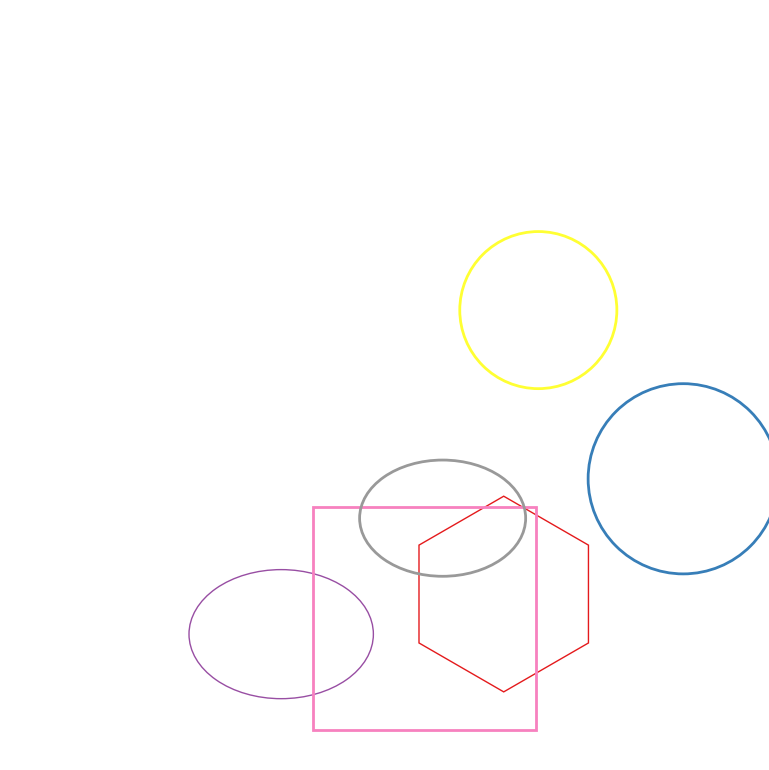[{"shape": "hexagon", "thickness": 0.5, "radius": 0.64, "center": [0.654, 0.229]}, {"shape": "circle", "thickness": 1, "radius": 0.62, "center": [0.887, 0.378]}, {"shape": "oval", "thickness": 0.5, "radius": 0.6, "center": [0.365, 0.176]}, {"shape": "circle", "thickness": 1, "radius": 0.51, "center": [0.699, 0.597]}, {"shape": "square", "thickness": 1, "radius": 0.72, "center": [0.552, 0.197]}, {"shape": "oval", "thickness": 1, "radius": 0.54, "center": [0.575, 0.327]}]